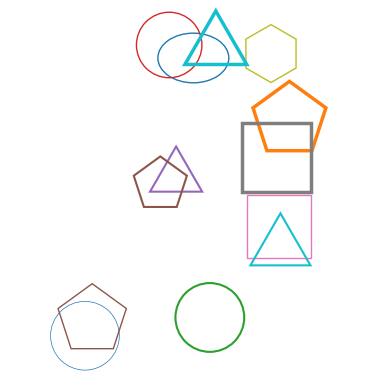[{"shape": "oval", "thickness": 1, "radius": 0.46, "center": [0.502, 0.849]}, {"shape": "circle", "thickness": 0.5, "radius": 0.45, "center": [0.221, 0.128]}, {"shape": "pentagon", "thickness": 2.5, "radius": 0.5, "center": [0.752, 0.689]}, {"shape": "circle", "thickness": 1.5, "radius": 0.45, "center": [0.545, 0.175]}, {"shape": "circle", "thickness": 1, "radius": 0.43, "center": [0.439, 0.883]}, {"shape": "triangle", "thickness": 1.5, "radius": 0.39, "center": [0.457, 0.541]}, {"shape": "pentagon", "thickness": 1, "radius": 0.47, "center": [0.239, 0.17]}, {"shape": "pentagon", "thickness": 1.5, "radius": 0.36, "center": [0.416, 0.521]}, {"shape": "square", "thickness": 1, "radius": 0.41, "center": [0.725, 0.412]}, {"shape": "square", "thickness": 2.5, "radius": 0.45, "center": [0.718, 0.591]}, {"shape": "hexagon", "thickness": 1, "radius": 0.38, "center": [0.704, 0.861]}, {"shape": "triangle", "thickness": 2.5, "radius": 0.46, "center": [0.561, 0.879]}, {"shape": "triangle", "thickness": 1.5, "radius": 0.45, "center": [0.728, 0.356]}]